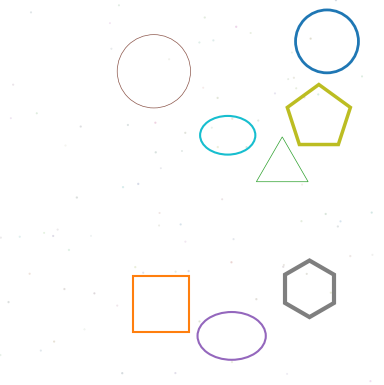[{"shape": "circle", "thickness": 2, "radius": 0.41, "center": [0.849, 0.893]}, {"shape": "square", "thickness": 1.5, "radius": 0.36, "center": [0.418, 0.209]}, {"shape": "triangle", "thickness": 0.5, "radius": 0.39, "center": [0.733, 0.567]}, {"shape": "oval", "thickness": 1.5, "radius": 0.44, "center": [0.602, 0.128]}, {"shape": "circle", "thickness": 0.5, "radius": 0.48, "center": [0.4, 0.815]}, {"shape": "hexagon", "thickness": 3, "radius": 0.37, "center": [0.804, 0.25]}, {"shape": "pentagon", "thickness": 2.5, "radius": 0.43, "center": [0.828, 0.694]}, {"shape": "oval", "thickness": 1.5, "radius": 0.36, "center": [0.591, 0.649]}]